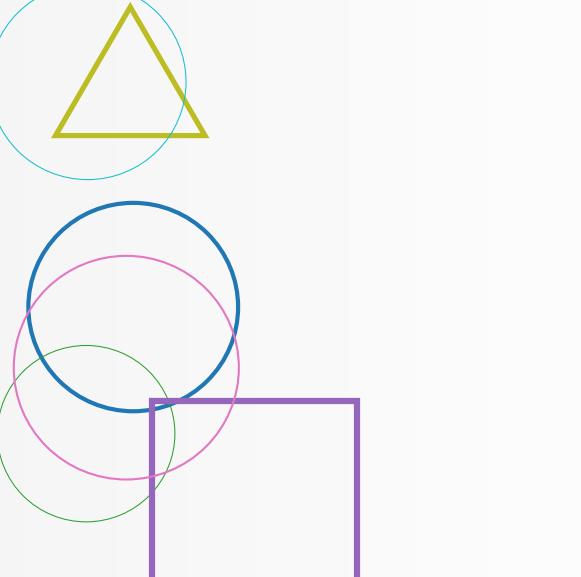[{"shape": "circle", "thickness": 2, "radius": 0.9, "center": [0.229, 0.467]}, {"shape": "circle", "thickness": 0.5, "radius": 0.76, "center": [0.148, 0.248]}, {"shape": "square", "thickness": 3, "radius": 0.88, "center": [0.438, 0.129]}, {"shape": "circle", "thickness": 1, "radius": 0.97, "center": [0.217, 0.362]}, {"shape": "triangle", "thickness": 2.5, "radius": 0.74, "center": [0.224, 0.839]}, {"shape": "circle", "thickness": 0.5, "radius": 0.85, "center": [0.151, 0.857]}]